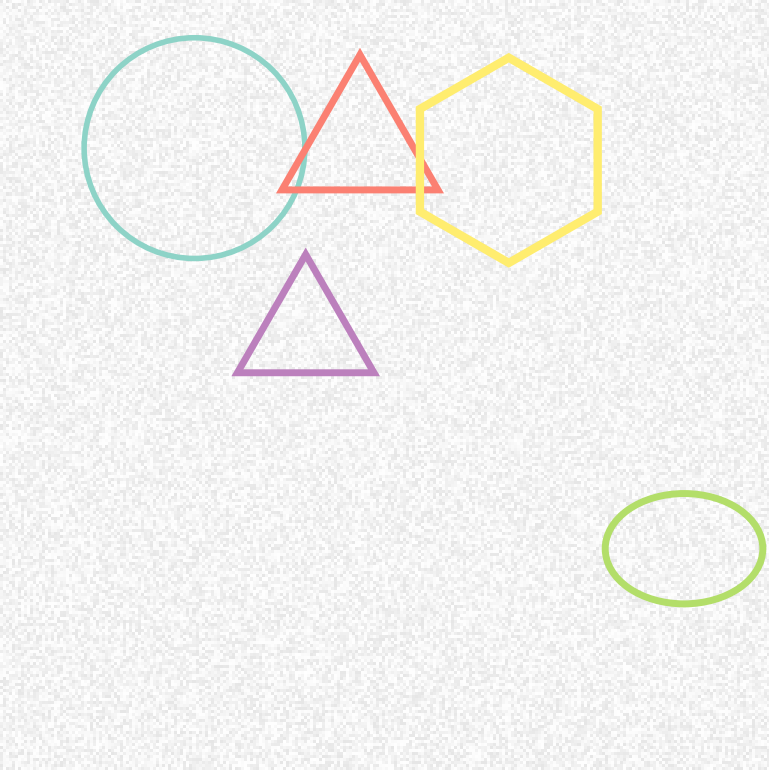[{"shape": "circle", "thickness": 2, "radius": 0.72, "center": [0.253, 0.808]}, {"shape": "triangle", "thickness": 2.5, "radius": 0.58, "center": [0.468, 0.812]}, {"shape": "oval", "thickness": 2.5, "radius": 0.51, "center": [0.888, 0.287]}, {"shape": "triangle", "thickness": 2.5, "radius": 0.51, "center": [0.397, 0.567]}, {"shape": "hexagon", "thickness": 3, "radius": 0.67, "center": [0.661, 0.792]}]